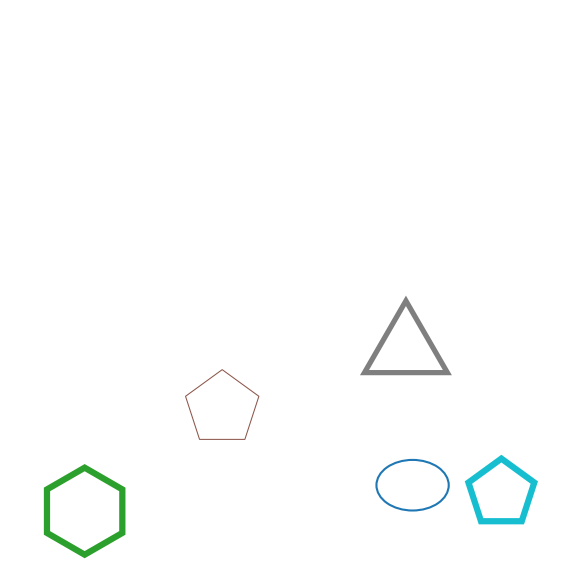[{"shape": "oval", "thickness": 1, "radius": 0.31, "center": [0.714, 0.159]}, {"shape": "hexagon", "thickness": 3, "radius": 0.38, "center": [0.147, 0.114]}, {"shape": "pentagon", "thickness": 0.5, "radius": 0.33, "center": [0.385, 0.292]}, {"shape": "triangle", "thickness": 2.5, "radius": 0.41, "center": [0.703, 0.395]}, {"shape": "pentagon", "thickness": 3, "radius": 0.3, "center": [0.868, 0.145]}]